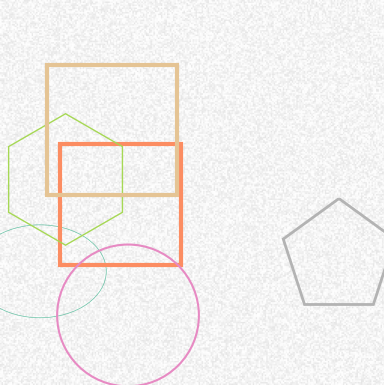[{"shape": "oval", "thickness": 0.5, "radius": 0.86, "center": [0.104, 0.295]}, {"shape": "square", "thickness": 3, "radius": 0.79, "center": [0.314, 0.469]}, {"shape": "circle", "thickness": 1.5, "radius": 0.92, "center": [0.333, 0.181]}, {"shape": "hexagon", "thickness": 1, "radius": 0.85, "center": [0.17, 0.534]}, {"shape": "square", "thickness": 3, "radius": 0.85, "center": [0.292, 0.663]}, {"shape": "pentagon", "thickness": 2, "radius": 0.76, "center": [0.88, 0.332]}]